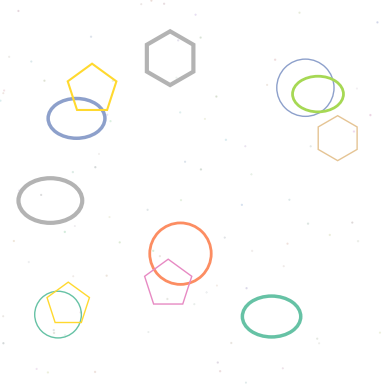[{"shape": "circle", "thickness": 1, "radius": 0.3, "center": [0.151, 0.183]}, {"shape": "oval", "thickness": 2.5, "radius": 0.38, "center": [0.705, 0.178]}, {"shape": "circle", "thickness": 2, "radius": 0.4, "center": [0.469, 0.341]}, {"shape": "circle", "thickness": 1, "radius": 0.37, "center": [0.793, 0.772]}, {"shape": "oval", "thickness": 2.5, "radius": 0.37, "center": [0.199, 0.693]}, {"shape": "pentagon", "thickness": 1, "radius": 0.32, "center": [0.437, 0.262]}, {"shape": "oval", "thickness": 2, "radius": 0.33, "center": [0.826, 0.756]}, {"shape": "pentagon", "thickness": 1.5, "radius": 0.33, "center": [0.239, 0.768]}, {"shape": "pentagon", "thickness": 1, "radius": 0.29, "center": [0.177, 0.209]}, {"shape": "hexagon", "thickness": 1, "radius": 0.29, "center": [0.877, 0.641]}, {"shape": "oval", "thickness": 3, "radius": 0.41, "center": [0.131, 0.479]}, {"shape": "hexagon", "thickness": 3, "radius": 0.35, "center": [0.442, 0.849]}]